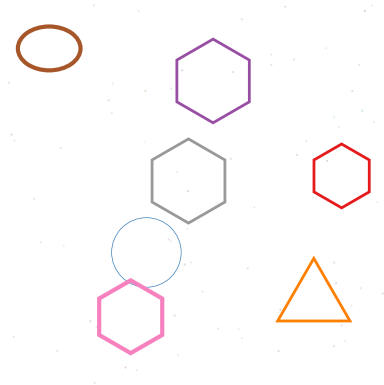[{"shape": "hexagon", "thickness": 2, "radius": 0.41, "center": [0.887, 0.543]}, {"shape": "circle", "thickness": 0.5, "radius": 0.45, "center": [0.38, 0.344]}, {"shape": "hexagon", "thickness": 2, "radius": 0.54, "center": [0.553, 0.79]}, {"shape": "triangle", "thickness": 2, "radius": 0.54, "center": [0.815, 0.221]}, {"shape": "oval", "thickness": 3, "radius": 0.41, "center": [0.128, 0.874]}, {"shape": "hexagon", "thickness": 3, "radius": 0.47, "center": [0.339, 0.177]}, {"shape": "hexagon", "thickness": 2, "radius": 0.55, "center": [0.49, 0.53]}]